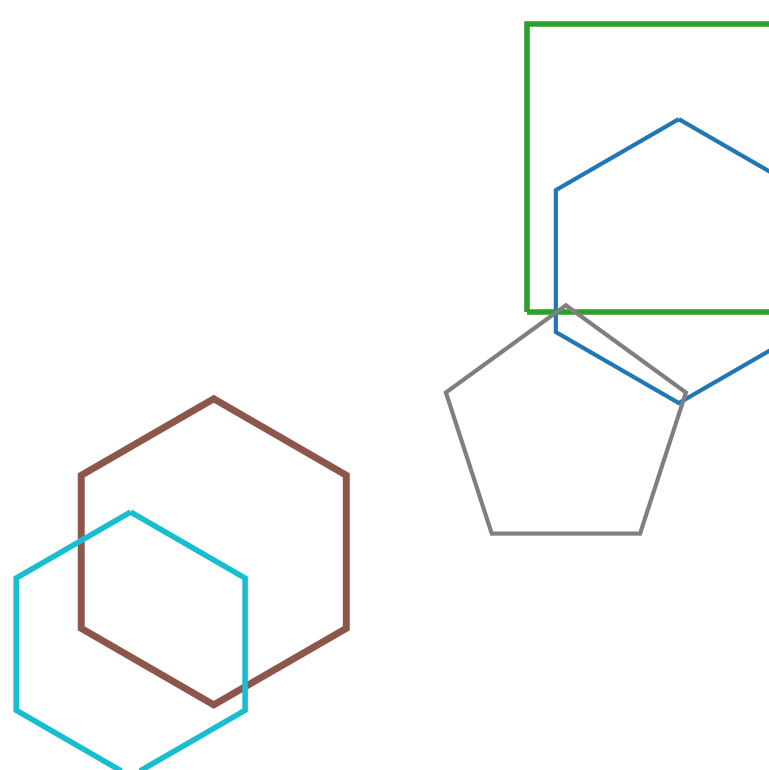[{"shape": "hexagon", "thickness": 1.5, "radius": 0.92, "center": [0.882, 0.661]}, {"shape": "square", "thickness": 2, "radius": 0.94, "center": [0.872, 0.782]}, {"shape": "hexagon", "thickness": 2.5, "radius": 0.99, "center": [0.278, 0.283]}, {"shape": "pentagon", "thickness": 1.5, "radius": 0.82, "center": [0.735, 0.44]}, {"shape": "hexagon", "thickness": 2, "radius": 0.86, "center": [0.17, 0.163]}]